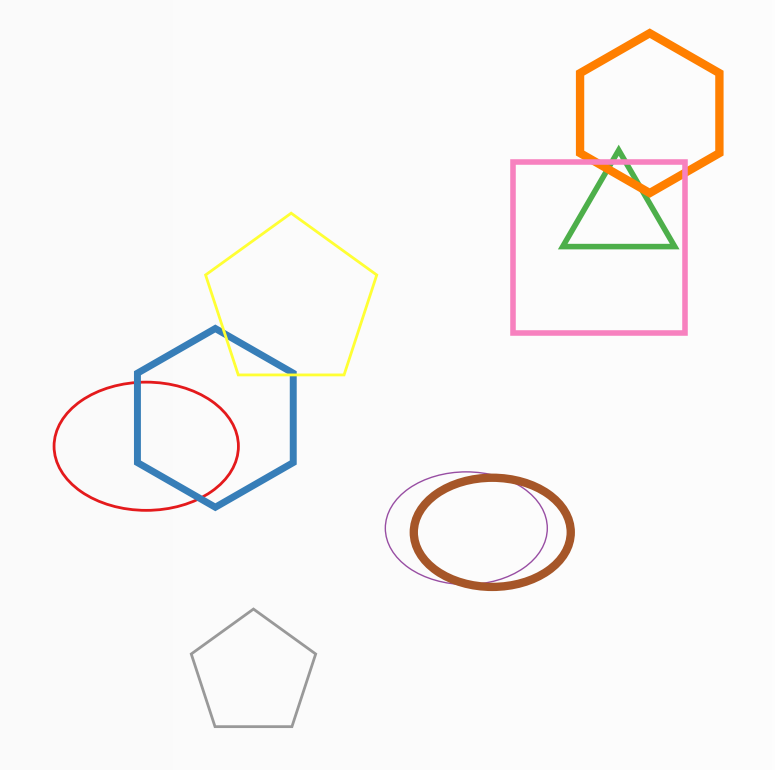[{"shape": "oval", "thickness": 1, "radius": 0.59, "center": [0.189, 0.42]}, {"shape": "hexagon", "thickness": 2.5, "radius": 0.58, "center": [0.278, 0.457]}, {"shape": "triangle", "thickness": 2, "radius": 0.42, "center": [0.798, 0.721]}, {"shape": "oval", "thickness": 0.5, "radius": 0.52, "center": [0.602, 0.314]}, {"shape": "hexagon", "thickness": 3, "radius": 0.52, "center": [0.838, 0.853]}, {"shape": "pentagon", "thickness": 1, "radius": 0.58, "center": [0.376, 0.607]}, {"shape": "oval", "thickness": 3, "radius": 0.51, "center": [0.635, 0.309]}, {"shape": "square", "thickness": 2, "radius": 0.55, "center": [0.773, 0.678]}, {"shape": "pentagon", "thickness": 1, "radius": 0.42, "center": [0.327, 0.125]}]